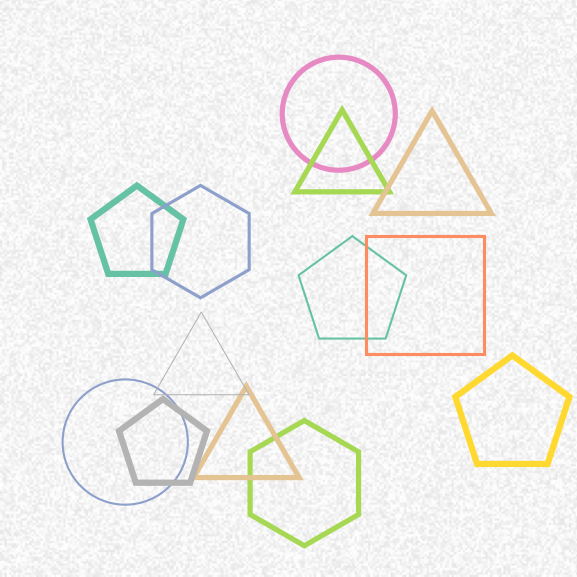[{"shape": "pentagon", "thickness": 1, "radius": 0.49, "center": [0.61, 0.492]}, {"shape": "pentagon", "thickness": 3, "radius": 0.42, "center": [0.237, 0.593]}, {"shape": "square", "thickness": 1.5, "radius": 0.51, "center": [0.736, 0.488]}, {"shape": "circle", "thickness": 1, "radius": 0.54, "center": [0.217, 0.234]}, {"shape": "hexagon", "thickness": 1.5, "radius": 0.49, "center": [0.347, 0.581]}, {"shape": "circle", "thickness": 2.5, "radius": 0.49, "center": [0.587, 0.802]}, {"shape": "hexagon", "thickness": 2.5, "radius": 0.54, "center": [0.527, 0.163]}, {"shape": "triangle", "thickness": 2.5, "radius": 0.47, "center": [0.592, 0.714]}, {"shape": "pentagon", "thickness": 3, "radius": 0.52, "center": [0.887, 0.28]}, {"shape": "triangle", "thickness": 2.5, "radius": 0.59, "center": [0.748, 0.689]}, {"shape": "triangle", "thickness": 2.5, "radius": 0.53, "center": [0.427, 0.225]}, {"shape": "triangle", "thickness": 0.5, "radius": 0.48, "center": [0.349, 0.363]}, {"shape": "pentagon", "thickness": 3, "radius": 0.4, "center": [0.282, 0.228]}]